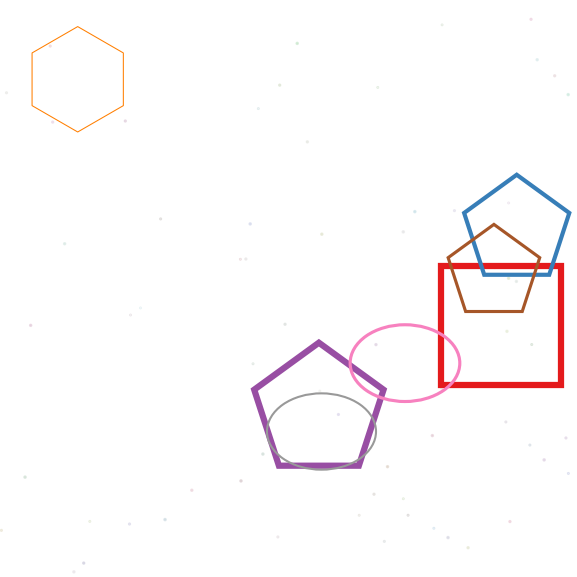[{"shape": "square", "thickness": 3, "radius": 0.52, "center": [0.868, 0.435]}, {"shape": "pentagon", "thickness": 2, "radius": 0.48, "center": [0.895, 0.601]}, {"shape": "pentagon", "thickness": 3, "radius": 0.59, "center": [0.552, 0.288]}, {"shape": "hexagon", "thickness": 0.5, "radius": 0.46, "center": [0.135, 0.862]}, {"shape": "pentagon", "thickness": 1.5, "radius": 0.42, "center": [0.855, 0.527]}, {"shape": "oval", "thickness": 1.5, "radius": 0.47, "center": [0.701, 0.37]}, {"shape": "oval", "thickness": 1, "radius": 0.47, "center": [0.557, 0.252]}]